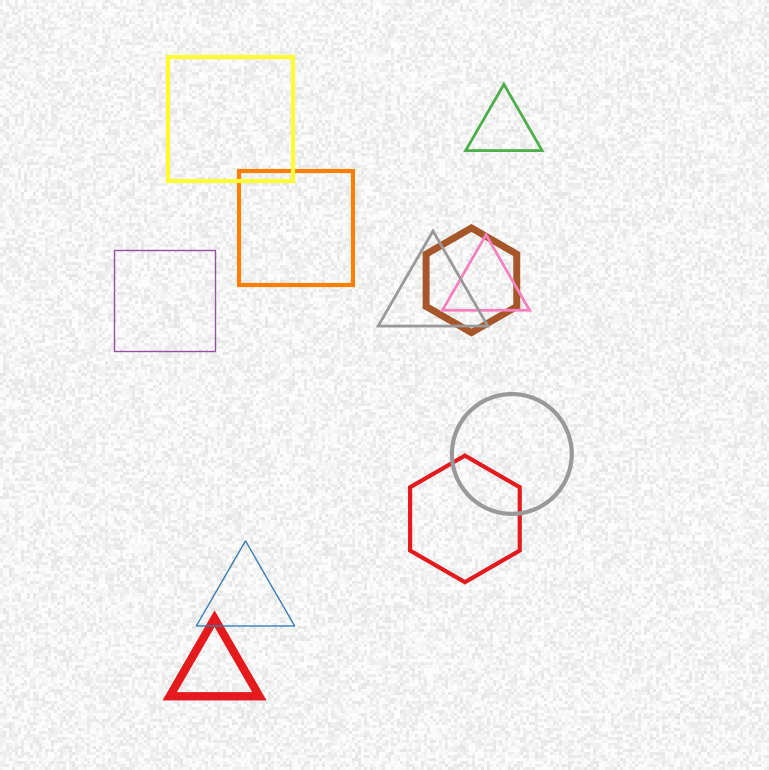[{"shape": "triangle", "thickness": 3, "radius": 0.34, "center": [0.279, 0.129]}, {"shape": "hexagon", "thickness": 1.5, "radius": 0.41, "center": [0.604, 0.326]}, {"shape": "triangle", "thickness": 0.5, "radius": 0.37, "center": [0.319, 0.224]}, {"shape": "triangle", "thickness": 1, "radius": 0.29, "center": [0.654, 0.833]}, {"shape": "square", "thickness": 0.5, "radius": 0.33, "center": [0.213, 0.609]}, {"shape": "square", "thickness": 1.5, "radius": 0.37, "center": [0.384, 0.703]}, {"shape": "square", "thickness": 1.5, "radius": 0.4, "center": [0.299, 0.846]}, {"shape": "hexagon", "thickness": 2.5, "radius": 0.34, "center": [0.612, 0.636]}, {"shape": "triangle", "thickness": 1, "radius": 0.33, "center": [0.631, 0.63]}, {"shape": "circle", "thickness": 1.5, "radius": 0.39, "center": [0.665, 0.41]}, {"shape": "triangle", "thickness": 1, "radius": 0.41, "center": [0.562, 0.618]}]